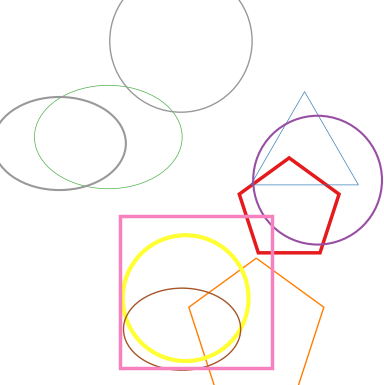[{"shape": "pentagon", "thickness": 2.5, "radius": 0.68, "center": [0.751, 0.454]}, {"shape": "triangle", "thickness": 0.5, "radius": 0.81, "center": [0.791, 0.601]}, {"shape": "oval", "thickness": 0.5, "radius": 0.96, "center": [0.281, 0.644]}, {"shape": "circle", "thickness": 1.5, "radius": 0.84, "center": [0.825, 0.532]}, {"shape": "pentagon", "thickness": 1, "radius": 0.92, "center": [0.666, 0.145]}, {"shape": "circle", "thickness": 3, "radius": 0.82, "center": [0.482, 0.226]}, {"shape": "oval", "thickness": 1, "radius": 0.76, "center": [0.473, 0.145]}, {"shape": "square", "thickness": 2.5, "radius": 0.99, "center": [0.508, 0.24]}, {"shape": "oval", "thickness": 1.5, "radius": 0.86, "center": [0.154, 0.627]}, {"shape": "circle", "thickness": 1, "radius": 0.92, "center": [0.47, 0.893]}]